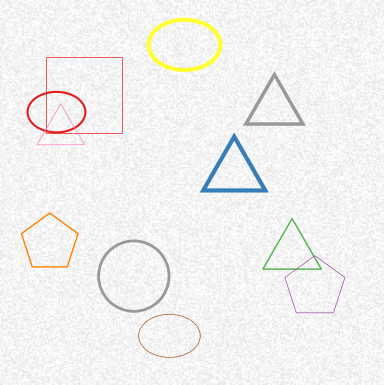[{"shape": "square", "thickness": 0.5, "radius": 0.5, "center": [0.218, 0.754]}, {"shape": "oval", "thickness": 1.5, "radius": 0.38, "center": [0.147, 0.709]}, {"shape": "triangle", "thickness": 3, "radius": 0.47, "center": [0.608, 0.552]}, {"shape": "triangle", "thickness": 1, "radius": 0.44, "center": [0.759, 0.345]}, {"shape": "pentagon", "thickness": 0.5, "radius": 0.41, "center": [0.818, 0.254]}, {"shape": "pentagon", "thickness": 1, "radius": 0.39, "center": [0.129, 0.369]}, {"shape": "oval", "thickness": 3, "radius": 0.47, "center": [0.479, 0.883]}, {"shape": "oval", "thickness": 0.5, "radius": 0.4, "center": [0.44, 0.128]}, {"shape": "triangle", "thickness": 0.5, "radius": 0.36, "center": [0.158, 0.66]}, {"shape": "circle", "thickness": 2, "radius": 0.46, "center": [0.348, 0.283]}, {"shape": "triangle", "thickness": 2.5, "radius": 0.43, "center": [0.713, 0.721]}]